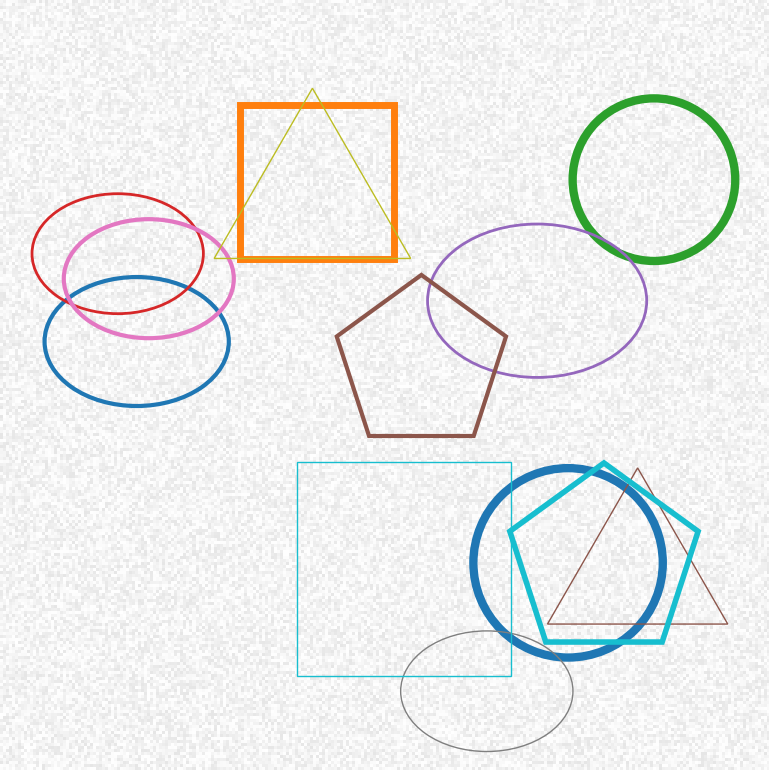[{"shape": "oval", "thickness": 1.5, "radius": 0.6, "center": [0.178, 0.556]}, {"shape": "circle", "thickness": 3, "radius": 0.61, "center": [0.738, 0.269]}, {"shape": "square", "thickness": 2.5, "radius": 0.5, "center": [0.412, 0.764]}, {"shape": "circle", "thickness": 3, "radius": 0.53, "center": [0.849, 0.767]}, {"shape": "oval", "thickness": 1, "radius": 0.56, "center": [0.153, 0.671]}, {"shape": "oval", "thickness": 1, "radius": 0.71, "center": [0.698, 0.609]}, {"shape": "pentagon", "thickness": 1.5, "radius": 0.58, "center": [0.547, 0.527]}, {"shape": "triangle", "thickness": 0.5, "radius": 0.68, "center": [0.828, 0.257]}, {"shape": "oval", "thickness": 1.5, "radius": 0.55, "center": [0.193, 0.638]}, {"shape": "oval", "thickness": 0.5, "radius": 0.56, "center": [0.632, 0.102]}, {"shape": "triangle", "thickness": 0.5, "radius": 0.74, "center": [0.406, 0.738]}, {"shape": "square", "thickness": 0.5, "radius": 0.69, "center": [0.524, 0.261]}, {"shape": "pentagon", "thickness": 2, "radius": 0.64, "center": [0.784, 0.27]}]